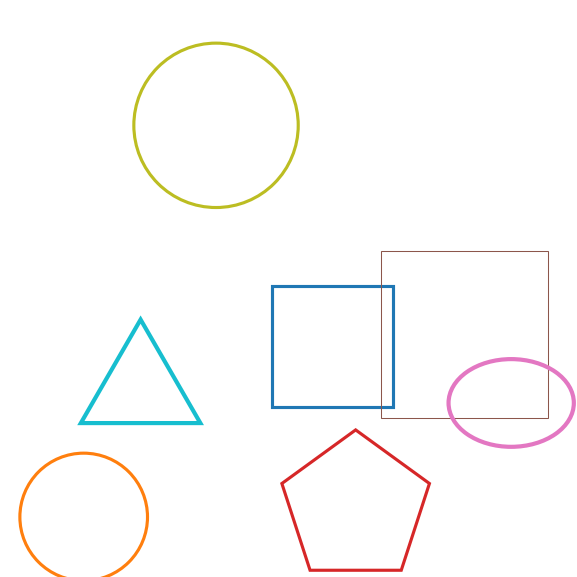[{"shape": "square", "thickness": 1.5, "radius": 0.52, "center": [0.576, 0.4]}, {"shape": "circle", "thickness": 1.5, "radius": 0.55, "center": [0.145, 0.104]}, {"shape": "pentagon", "thickness": 1.5, "radius": 0.67, "center": [0.616, 0.12]}, {"shape": "square", "thickness": 0.5, "radius": 0.72, "center": [0.804, 0.421]}, {"shape": "oval", "thickness": 2, "radius": 0.54, "center": [0.885, 0.301]}, {"shape": "circle", "thickness": 1.5, "radius": 0.71, "center": [0.374, 0.782]}, {"shape": "triangle", "thickness": 2, "radius": 0.6, "center": [0.243, 0.326]}]